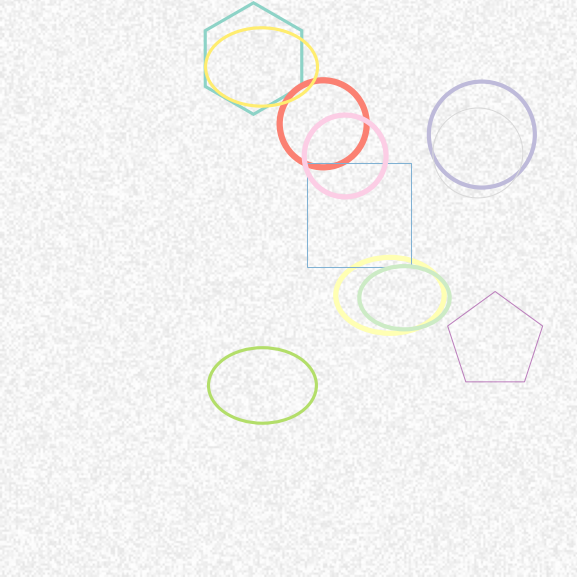[{"shape": "hexagon", "thickness": 1.5, "radius": 0.48, "center": [0.439, 0.898]}, {"shape": "oval", "thickness": 2.5, "radius": 0.47, "center": [0.675, 0.488]}, {"shape": "circle", "thickness": 2, "radius": 0.46, "center": [0.834, 0.766]}, {"shape": "circle", "thickness": 3, "radius": 0.38, "center": [0.56, 0.785]}, {"shape": "square", "thickness": 0.5, "radius": 0.45, "center": [0.621, 0.626]}, {"shape": "oval", "thickness": 1.5, "radius": 0.47, "center": [0.454, 0.332]}, {"shape": "circle", "thickness": 2.5, "radius": 0.35, "center": [0.598, 0.729]}, {"shape": "circle", "thickness": 0.5, "radius": 0.39, "center": [0.828, 0.734]}, {"shape": "pentagon", "thickness": 0.5, "radius": 0.43, "center": [0.857, 0.408]}, {"shape": "oval", "thickness": 2, "radius": 0.39, "center": [0.7, 0.484]}, {"shape": "oval", "thickness": 1.5, "radius": 0.48, "center": [0.453, 0.883]}]